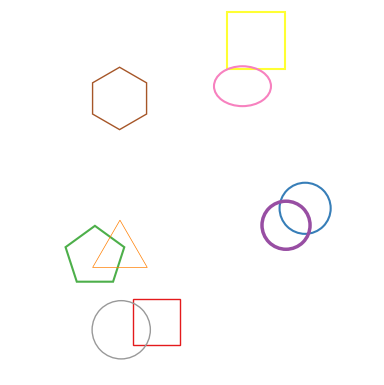[{"shape": "square", "thickness": 1, "radius": 0.3, "center": [0.406, 0.163]}, {"shape": "circle", "thickness": 1.5, "radius": 0.33, "center": [0.793, 0.459]}, {"shape": "pentagon", "thickness": 1.5, "radius": 0.4, "center": [0.247, 0.333]}, {"shape": "circle", "thickness": 2.5, "radius": 0.31, "center": [0.743, 0.415]}, {"shape": "triangle", "thickness": 0.5, "radius": 0.41, "center": [0.312, 0.346]}, {"shape": "square", "thickness": 1.5, "radius": 0.37, "center": [0.665, 0.895]}, {"shape": "hexagon", "thickness": 1, "radius": 0.4, "center": [0.311, 0.744]}, {"shape": "oval", "thickness": 1.5, "radius": 0.37, "center": [0.63, 0.776]}, {"shape": "circle", "thickness": 1, "radius": 0.38, "center": [0.315, 0.143]}]